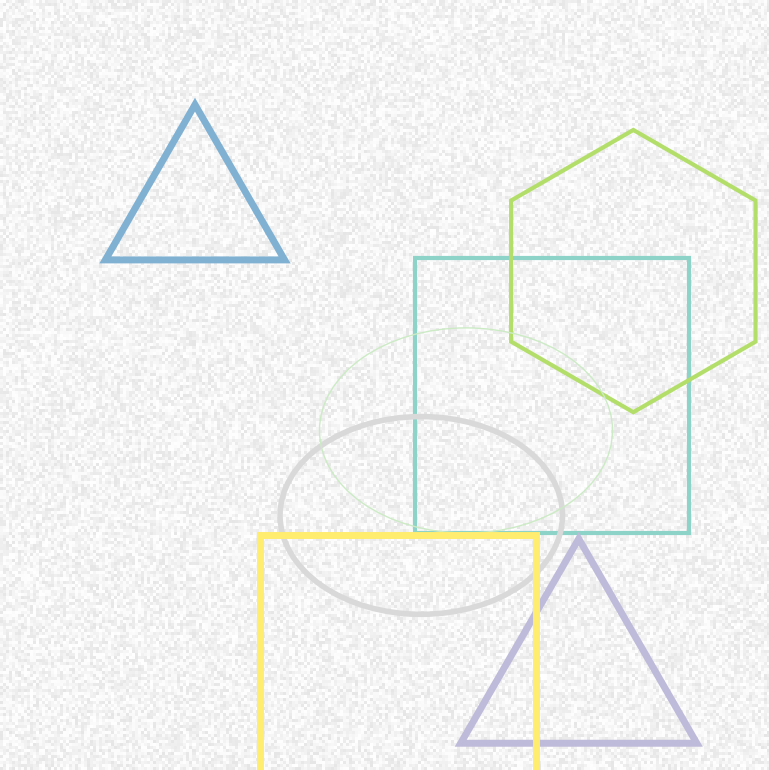[{"shape": "square", "thickness": 1.5, "radius": 0.89, "center": [0.717, 0.486]}, {"shape": "triangle", "thickness": 2.5, "radius": 0.89, "center": [0.752, 0.123]}, {"shape": "triangle", "thickness": 2.5, "radius": 0.67, "center": [0.253, 0.73]}, {"shape": "hexagon", "thickness": 1.5, "radius": 0.92, "center": [0.823, 0.648]}, {"shape": "oval", "thickness": 2, "radius": 0.92, "center": [0.547, 0.331]}, {"shape": "oval", "thickness": 0.5, "radius": 0.95, "center": [0.605, 0.441]}, {"shape": "square", "thickness": 2.5, "radius": 0.9, "center": [0.517, 0.126]}]